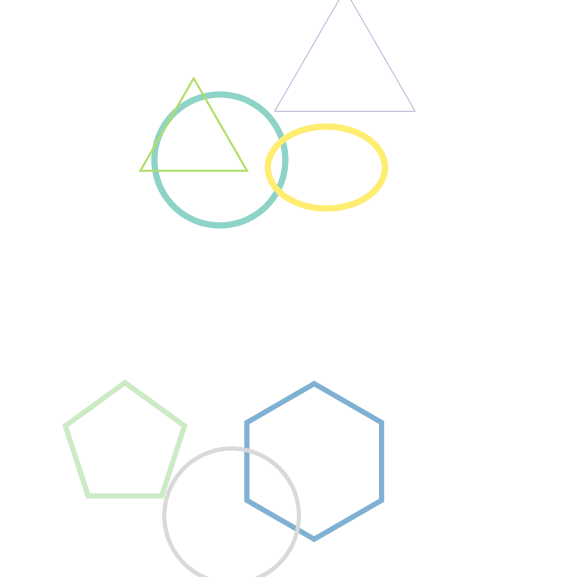[{"shape": "circle", "thickness": 3, "radius": 0.57, "center": [0.381, 0.722]}, {"shape": "triangle", "thickness": 0.5, "radius": 0.7, "center": [0.597, 0.877]}, {"shape": "hexagon", "thickness": 2.5, "radius": 0.67, "center": [0.544, 0.2]}, {"shape": "triangle", "thickness": 1, "radius": 0.53, "center": [0.335, 0.757]}, {"shape": "circle", "thickness": 2, "radius": 0.58, "center": [0.401, 0.106]}, {"shape": "pentagon", "thickness": 2.5, "radius": 0.54, "center": [0.216, 0.228]}, {"shape": "oval", "thickness": 3, "radius": 0.51, "center": [0.565, 0.709]}]